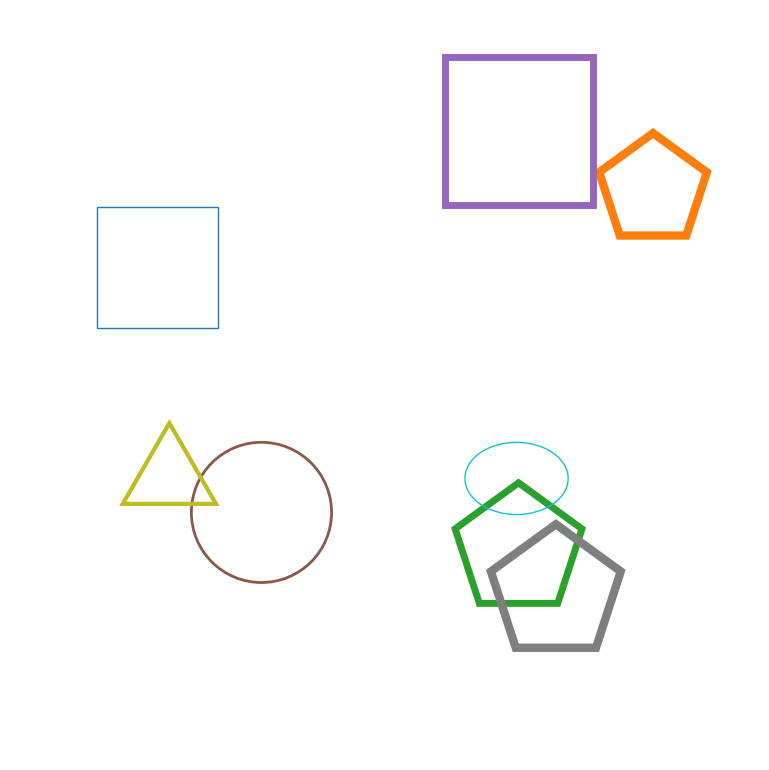[{"shape": "square", "thickness": 0.5, "radius": 0.39, "center": [0.204, 0.653]}, {"shape": "pentagon", "thickness": 3, "radius": 0.37, "center": [0.848, 0.754]}, {"shape": "pentagon", "thickness": 2.5, "radius": 0.43, "center": [0.673, 0.286]}, {"shape": "square", "thickness": 2.5, "radius": 0.48, "center": [0.674, 0.829]}, {"shape": "circle", "thickness": 1, "radius": 0.46, "center": [0.34, 0.335]}, {"shape": "pentagon", "thickness": 3, "radius": 0.44, "center": [0.722, 0.23]}, {"shape": "triangle", "thickness": 1.5, "radius": 0.35, "center": [0.22, 0.381]}, {"shape": "oval", "thickness": 0.5, "radius": 0.33, "center": [0.671, 0.379]}]